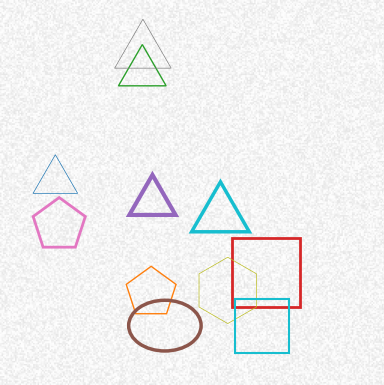[{"shape": "triangle", "thickness": 0.5, "radius": 0.33, "center": [0.144, 0.531]}, {"shape": "pentagon", "thickness": 1, "radius": 0.34, "center": [0.393, 0.24]}, {"shape": "triangle", "thickness": 1, "radius": 0.36, "center": [0.37, 0.813]}, {"shape": "square", "thickness": 2, "radius": 0.45, "center": [0.691, 0.292]}, {"shape": "triangle", "thickness": 3, "radius": 0.35, "center": [0.396, 0.476]}, {"shape": "oval", "thickness": 2.5, "radius": 0.47, "center": [0.428, 0.154]}, {"shape": "pentagon", "thickness": 2, "radius": 0.36, "center": [0.154, 0.416]}, {"shape": "triangle", "thickness": 0.5, "radius": 0.42, "center": [0.371, 0.865]}, {"shape": "hexagon", "thickness": 0.5, "radius": 0.43, "center": [0.592, 0.246]}, {"shape": "square", "thickness": 1.5, "radius": 0.35, "center": [0.68, 0.153]}, {"shape": "triangle", "thickness": 2.5, "radius": 0.43, "center": [0.573, 0.441]}]